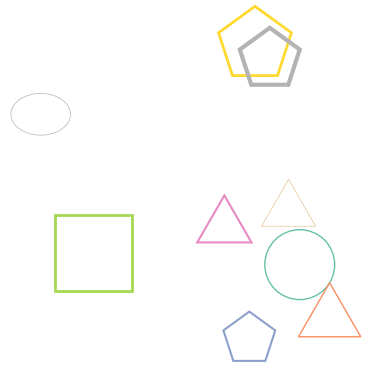[{"shape": "circle", "thickness": 1, "radius": 0.45, "center": [0.779, 0.313]}, {"shape": "triangle", "thickness": 1, "radius": 0.47, "center": [0.856, 0.172]}, {"shape": "pentagon", "thickness": 1.5, "radius": 0.35, "center": [0.648, 0.12]}, {"shape": "triangle", "thickness": 1.5, "radius": 0.41, "center": [0.583, 0.411]}, {"shape": "square", "thickness": 2, "radius": 0.5, "center": [0.244, 0.343]}, {"shape": "pentagon", "thickness": 2, "radius": 0.5, "center": [0.662, 0.884]}, {"shape": "triangle", "thickness": 0.5, "radius": 0.41, "center": [0.75, 0.453]}, {"shape": "oval", "thickness": 0.5, "radius": 0.39, "center": [0.106, 0.703]}, {"shape": "pentagon", "thickness": 3, "radius": 0.41, "center": [0.701, 0.846]}]